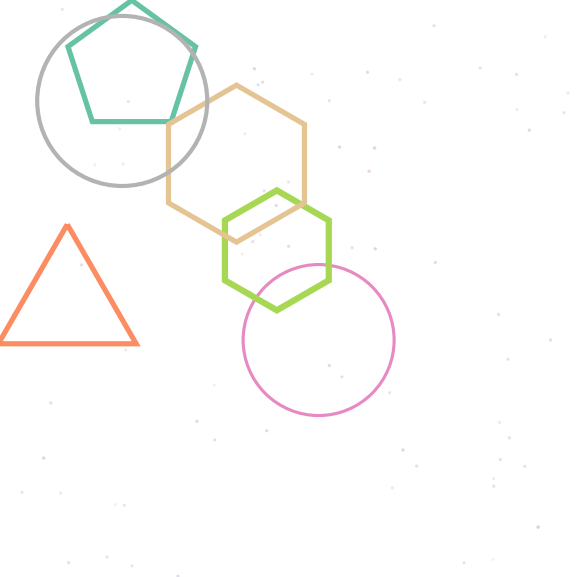[{"shape": "pentagon", "thickness": 2.5, "radius": 0.58, "center": [0.228, 0.882]}, {"shape": "triangle", "thickness": 2.5, "radius": 0.69, "center": [0.116, 0.473]}, {"shape": "circle", "thickness": 1.5, "radius": 0.65, "center": [0.552, 0.41]}, {"shape": "hexagon", "thickness": 3, "radius": 0.52, "center": [0.479, 0.566]}, {"shape": "hexagon", "thickness": 2.5, "radius": 0.68, "center": [0.41, 0.716]}, {"shape": "circle", "thickness": 2, "radius": 0.74, "center": [0.212, 0.824]}]